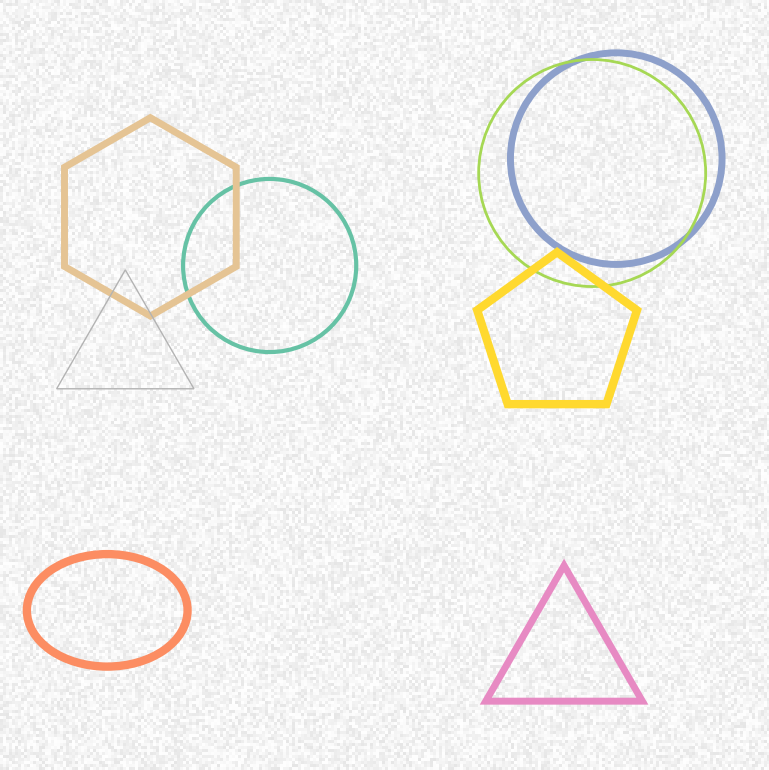[{"shape": "circle", "thickness": 1.5, "radius": 0.56, "center": [0.35, 0.655]}, {"shape": "oval", "thickness": 3, "radius": 0.52, "center": [0.139, 0.207]}, {"shape": "circle", "thickness": 2.5, "radius": 0.69, "center": [0.8, 0.794]}, {"shape": "triangle", "thickness": 2.5, "radius": 0.59, "center": [0.733, 0.148]}, {"shape": "circle", "thickness": 1, "radius": 0.74, "center": [0.769, 0.775]}, {"shape": "pentagon", "thickness": 3, "radius": 0.55, "center": [0.724, 0.563]}, {"shape": "hexagon", "thickness": 2.5, "radius": 0.64, "center": [0.195, 0.718]}, {"shape": "triangle", "thickness": 0.5, "radius": 0.51, "center": [0.163, 0.547]}]